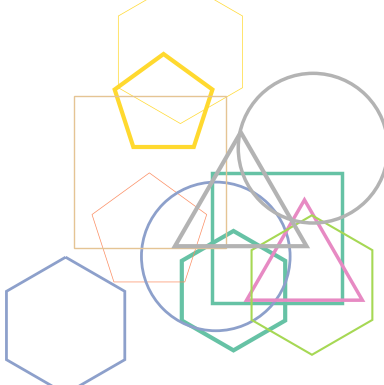[{"shape": "hexagon", "thickness": 3, "radius": 0.78, "center": [0.606, 0.245]}, {"shape": "square", "thickness": 2.5, "radius": 0.84, "center": [0.719, 0.382]}, {"shape": "pentagon", "thickness": 0.5, "radius": 0.78, "center": [0.388, 0.394]}, {"shape": "hexagon", "thickness": 2, "radius": 0.89, "center": [0.17, 0.155]}, {"shape": "circle", "thickness": 2, "radius": 0.97, "center": [0.56, 0.334]}, {"shape": "triangle", "thickness": 2.5, "radius": 0.87, "center": [0.791, 0.307]}, {"shape": "hexagon", "thickness": 1.5, "radius": 0.91, "center": [0.81, 0.26]}, {"shape": "hexagon", "thickness": 0.5, "radius": 0.93, "center": [0.469, 0.865]}, {"shape": "pentagon", "thickness": 3, "radius": 0.67, "center": [0.425, 0.726]}, {"shape": "square", "thickness": 1, "radius": 0.99, "center": [0.39, 0.554]}, {"shape": "triangle", "thickness": 3, "radius": 0.99, "center": [0.625, 0.459]}, {"shape": "circle", "thickness": 2.5, "radius": 0.97, "center": [0.813, 0.615]}]